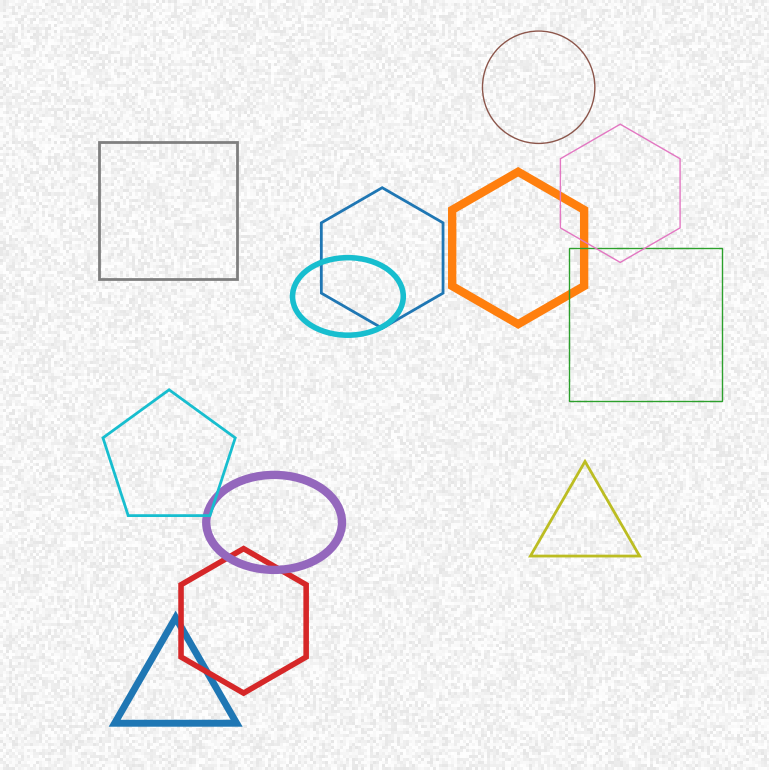[{"shape": "hexagon", "thickness": 1, "radius": 0.46, "center": [0.496, 0.665]}, {"shape": "triangle", "thickness": 2.5, "radius": 0.46, "center": [0.228, 0.106]}, {"shape": "hexagon", "thickness": 3, "radius": 0.49, "center": [0.673, 0.678]}, {"shape": "square", "thickness": 0.5, "radius": 0.5, "center": [0.839, 0.579]}, {"shape": "hexagon", "thickness": 2, "radius": 0.47, "center": [0.316, 0.194]}, {"shape": "oval", "thickness": 3, "radius": 0.44, "center": [0.356, 0.322]}, {"shape": "circle", "thickness": 0.5, "radius": 0.36, "center": [0.7, 0.887]}, {"shape": "hexagon", "thickness": 0.5, "radius": 0.45, "center": [0.806, 0.749]}, {"shape": "square", "thickness": 1, "radius": 0.45, "center": [0.218, 0.727]}, {"shape": "triangle", "thickness": 1, "radius": 0.41, "center": [0.76, 0.319]}, {"shape": "oval", "thickness": 2, "radius": 0.36, "center": [0.452, 0.615]}, {"shape": "pentagon", "thickness": 1, "radius": 0.45, "center": [0.22, 0.403]}]